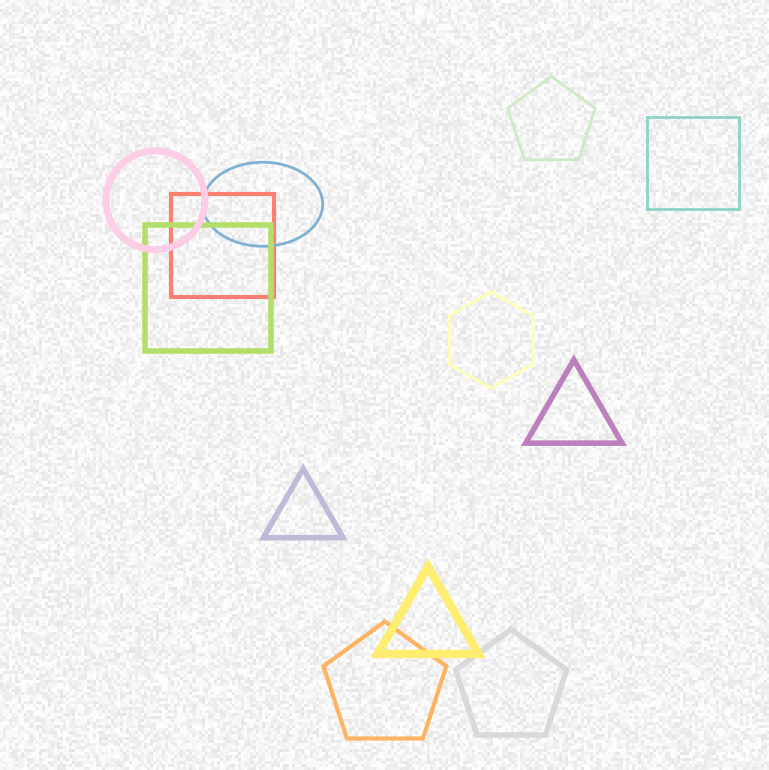[{"shape": "square", "thickness": 1, "radius": 0.3, "center": [0.9, 0.788]}, {"shape": "hexagon", "thickness": 1, "radius": 0.31, "center": [0.638, 0.558]}, {"shape": "triangle", "thickness": 2, "radius": 0.3, "center": [0.394, 0.332]}, {"shape": "square", "thickness": 1.5, "radius": 0.33, "center": [0.289, 0.681]}, {"shape": "oval", "thickness": 1, "radius": 0.39, "center": [0.341, 0.735]}, {"shape": "pentagon", "thickness": 1.5, "radius": 0.42, "center": [0.5, 0.109]}, {"shape": "square", "thickness": 2, "radius": 0.41, "center": [0.27, 0.626]}, {"shape": "circle", "thickness": 2.5, "radius": 0.32, "center": [0.202, 0.74]}, {"shape": "pentagon", "thickness": 2, "radius": 0.38, "center": [0.664, 0.107]}, {"shape": "triangle", "thickness": 2, "radius": 0.36, "center": [0.745, 0.461]}, {"shape": "pentagon", "thickness": 1, "radius": 0.3, "center": [0.716, 0.841]}, {"shape": "triangle", "thickness": 3, "radius": 0.38, "center": [0.556, 0.189]}]